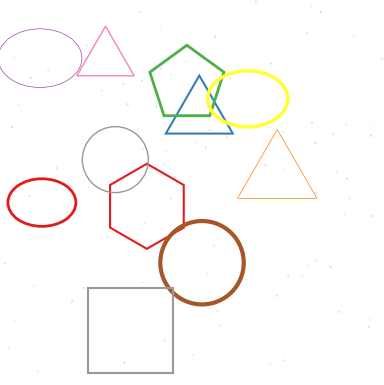[{"shape": "oval", "thickness": 2, "radius": 0.44, "center": [0.109, 0.474]}, {"shape": "hexagon", "thickness": 1.5, "radius": 0.55, "center": [0.382, 0.464]}, {"shape": "triangle", "thickness": 1.5, "radius": 0.5, "center": [0.518, 0.703]}, {"shape": "pentagon", "thickness": 2, "radius": 0.51, "center": [0.485, 0.781]}, {"shape": "oval", "thickness": 0.5, "radius": 0.54, "center": [0.104, 0.849]}, {"shape": "triangle", "thickness": 0.5, "radius": 0.6, "center": [0.72, 0.544]}, {"shape": "oval", "thickness": 2.5, "radius": 0.52, "center": [0.643, 0.743]}, {"shape": "circle", "thickness": 3, "radius": 0.54, "center": [0.525, 0.318]}, {"shape": "triangle", "thickness": 1, "radius": 0.43, "center": [0.274, 0.846]}, {"shape": "square", "thickness": 1.5, "radius": 0.55, "center": [0.339, 0.142]}, {"shape": "circle", "thickness": 1, "radius": 0.43, "center": [0.3, 0.585]}]